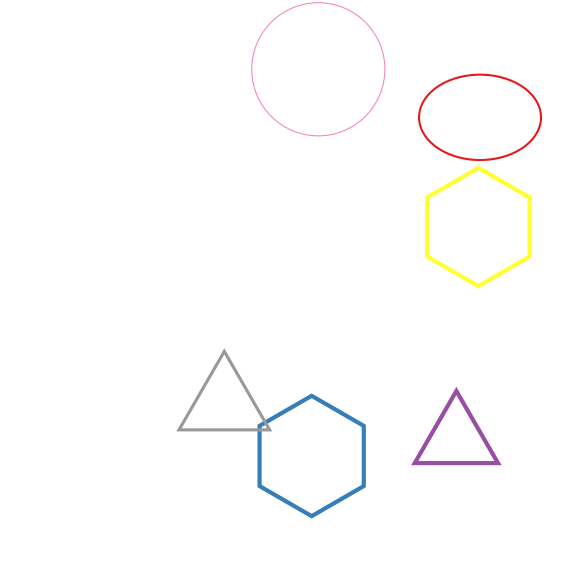[{"shape": "oval", "thickness": 1, "radius": 0.53, "center": [0.831, 0.796]}, {"shape": "hexagon", "thickness": 2, "radius": 0.52, "center": [0.54, 0.21]}, {"shape": "triangle", "thickness": 2, "radius": 0.42, "center": [0.79, 0.239]}, {"shape": "hexagon", "thickness": 2, "radius": 0.51, "center": [0.828, 0.606]}, {"shape": "circle", "thickness": 0.5, "radius": 0.58, "center": [0.551, 0.879]}, {"shape": "triangle", "thickness": 1.5, "radius": 0.45, "center": [0.388, 0.3]}]